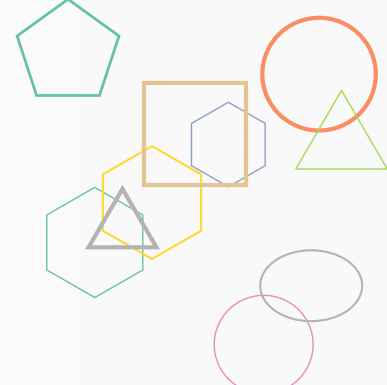[{"shape": "pentagon", "thickness": 2, "radius": 0.69, "center": [0.176, 0.864]}, {"shape": "hexagon", "thickness": 1, "radius": 0.72, "center": [0.245, 0.37]}, {"shape": "circle", "thickness": 3, "radius": 0.73, "center": [0.823, 0.807]}, {"shape": "hexagon", "thickness": 1, "radius": 0.55, "center": [0.589, 0.625]}, {"shape": "circle", "thickness": 1, "radius": 0.64, "center": [0.68, 0.105]}, {"shape": "triangle", "thickness": 1, "radius": 0.68, "center": [0.881, 0.629]}, {"shape": "hexagon", "thickness": 1.5, "radius": 0.73, "center": [0.392, 0.474]}, {"shape": "square", "thickness": 3, "radius": 0.66, "center": [0.503, 0.652]}, {"shape": "oval", "thickness": 1.5, "radius": 0.66, "center": [0.803, 0.258]}, {"shape": "triangle", "thickness": 3, "radius": 0.51, "center": [0.316, 0.408]}]